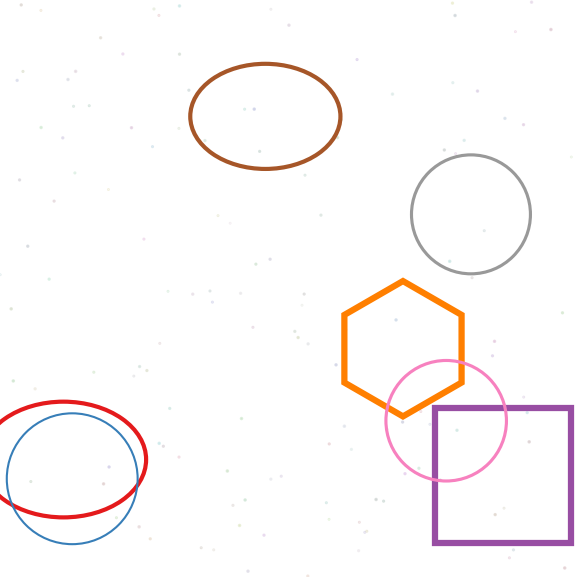[{"shape": "oval", "thickness": 2, "radius": 0.72, "center": [0.11, 0.203]}, {"shape": "circle", "thickness": 1, "radius": 0.57, "center": [0.125, 0.17]}, {"shape": "square", "thickness": 3, "radius": 0.59, "center": [0.871, 0.176]}, {"shape": "hexagon", "thickness": 3, "radius": 0.59, "center": [0.698, 0.395]}, {"shape": "oval", "thickness": 2, "radius": 0.65, "center": [0.459, 0.798]}, {"shape": "circle", "thickness": 1.5, "radius": 0.52, "center": [0.773, 0.271]}, {"shape": "circle", "thickness": 1.5, "radius": 0.51, "center": [0.816, 0.628]}]